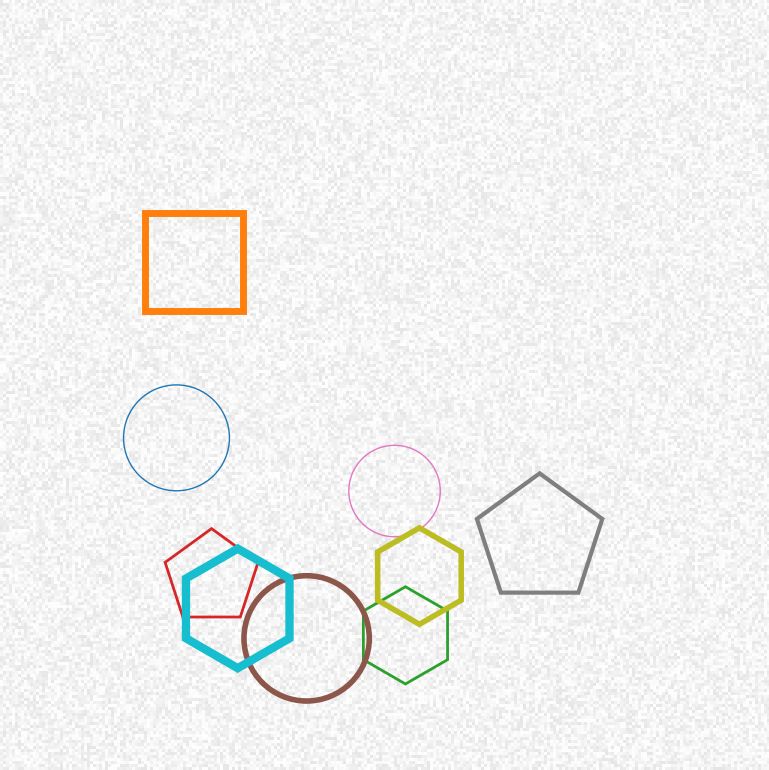[{"shape": "circle", "thickness": 0.5, "radius": 0.34, "center": [0.229, 0.431]}, {"shape": "square", "thickness": 2.5, "radius": 0.32, "center": [0.252, 0.66]}, {"shape": "hexagon", "thickness": 1, "radius": 0.32, "center": [0.527, 0.175]}, {"shape": "pentagon", "thickness": 1, "radius": 0.32, "center": [0.275, 0.25]}, {"shape": "circle", "thickness": 2, "radius": 0.41, "center": [0.398, 0.171]}, {"shape": "circle", "thickness": 0.5, "radius": 0.3, "center": [0.512, 0.362]}, {"shape": "pentagon", "thickness": 1.5, "radius": 0.43, "center": [0.701, 0.3]}, {"shape": "hexagon", "thickness": 2, "radius": 0.31, "center": [0.545, 0.252]}, {"shape": "hexagon", "thickness": 3, "radius": 0.39, "center": [0.309, 0.21]}]